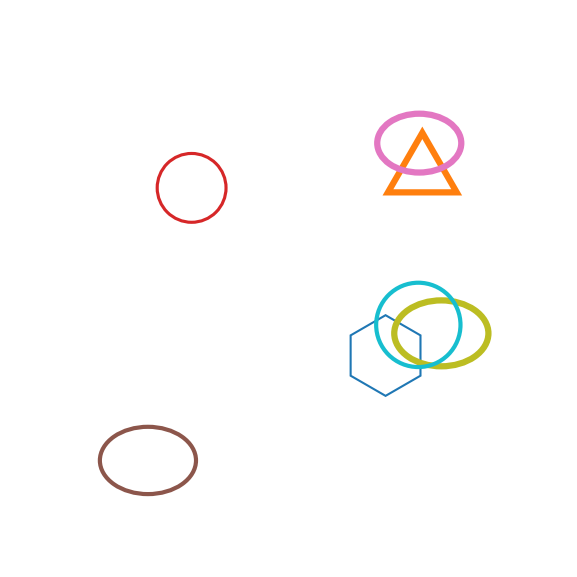[{"shape": "hexagon", "thickness": 1, "radius": 0.35, "center": [0.668, 0.383]}, {"shape": "triangle", "thickness": 3, "radius": 0.34, "center": [0.731, 0.7]}, {"shape": "circle", "thickness": 1.5, "radius": 0.3, "center": [0.332, 0.674]}, {"shape": "oval", "thickness": 2, "radius": 0.42, "center": [0.256, 0.202]}, {"shape": "oval", "thickness": 3, "radius": 0.36, "center": [0.726, 0.751]}, {"shape": "oval", "thickness": 3, "radius": 0.41, "center": [0.764, 0.422]}, {"shape": "circle", "thickness": 2, "radius": 0.37, "center": [0.724, 0.437]}]